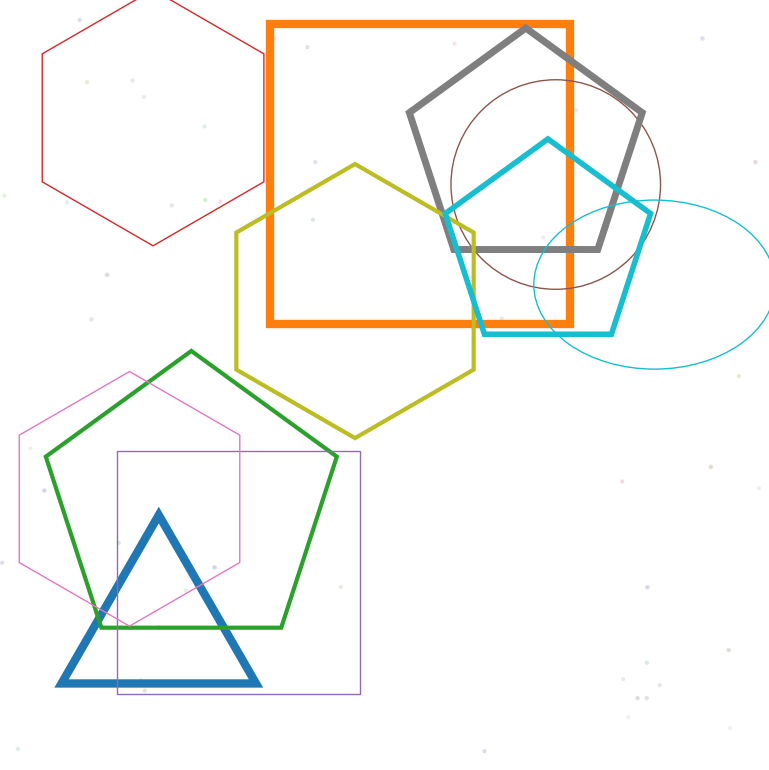[{"shape": "triangle", "thickness": 3, "radius": 0.73, "center": [0.206, 0.185]}, {"shape": "square", "thickness": 3, "radius": 0.97, "center": [0.545, 0.774]}, {"shape": "pentagon", "thickness": 1.5, "radius": 0.99, "center": [0.248, 0.346]}, {"shape": "hexagon", "thickness": 0.5, "radius": 0.83, "center": [0.199, 0.847]}, {"shape": "square", "thickness": 0.5, "radius": 0.79, "center": [0.31, 0.257]}, {"shape": "circle", "thickness": 0.5, "radius": 0.68, "center": [0.722, 0.76]}, {"shape": "hexagon", "thickness": 0.5, "radius": 0.83, "center": [0.168, 0.352]}, {"shape": "pentagon", "thickness": 2.5, "radius": 0.79, "center": [0.683, 0.805]}, {"shape": "hexagon", "thickness": 1.5, "radius": 0.89, "center": [0.461, 0.609]}, {"shape": "pentagon", "thickness": 2, "radius": 0.7, "center": [0.712, 0.679]}, {"shape": "oval", "thickness": 0.5, "radius": 0.78, "center": [0.85, 0.63]}]